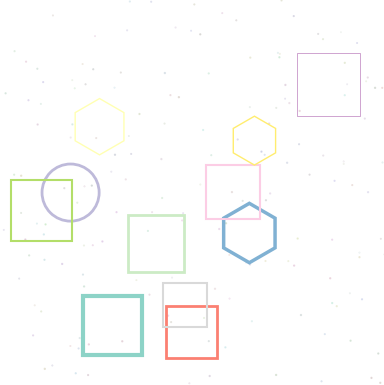[{"shape": "square", "thickness": 3, "radius": 0.38, "center": [0.292, 0.155]}, {"shape": "hexagon", "thickness": 1, "radius": 0.37, "center": [0.259, 0.671]}, {"shape": "circle", "thickness": 2, "radius": 0.37, "center": [0.183, 0.5]}, {"shape": "square", "thickness": 2, "radius": 0.34, "center": [0.497, 0.137]}, {"shape": "hexagon", "thickness": 2.5, "radius": 0.39, "center": [0.648, 0.395]}, {"shape": "square", "thickness": 1.5, "radius": 0.4, "center": [0.107, 0.454]}, {"shape": "square", "thickness": 1.5, "radius": 0.35, "center": [0.605, 0.502]}, {"shape": "square", "thickness": 1.5, "radius": 0.29, "center": [0.481, 0.209]}, {"shape": "square", "thickness": 0.5, "radius": 0.41, "center": [0.853, 0.781]}, {"shape": "square", "thickness": 2, "radius": 0.37, "center": [0.405, 0.369]}, {"shape": "hexagon", "thickness": 1, "radius": 0.32, "center": [0.661, 0.635]}]